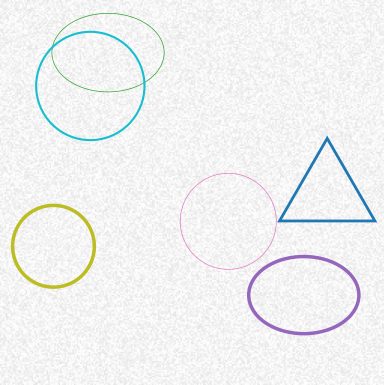[{"shape": "triangle", "thickness": 2, "radius": 0.72, "center": [0.85, 0.498]}, {"shape": "oval", "thickness": 0.5, "radius": 0.73, "center": [0.281, 0.863]}, {"shape": "oval", "thickness": 2.5, "radius": 0.72, "center": [0.789, 0.234]}, {"shape": "circle", "thickness": 0.5, "radius": 0.62, "center": [0.593, 0.425]}, {"shape": "circle", "thickness": 2.5, "radius": 0.53, "center": [0.139, 0.36]}, {"shape": "circle", "thickness": 1.5, "radius": 0.7, "center": [0.235, 0.777]}]